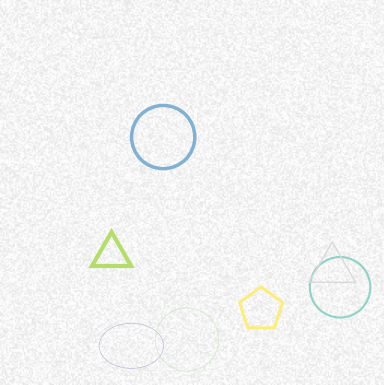[{"shape": "circle", "thickness": 1.5, "radius": 0.39, "center": [0.883, 0.254]}, {"shape": "oval", "thickness": 0.5, "radius": 0.42, "center": [0.341, 0.102]}, {"shape": "circle", "thickness": 2.5, "radius": 0.41, "center": [0.424, 0.644]}, {"shape": "triangle", "thickness": 3, "radius": 0.29, "center": [0.29, 0.339]}, {"shape": "triangle", "thickness": 1, "radius": 0.35, "center": [0.863, 0.302]}, {"shape": "circle", "thickness": 0.5, "radius": 0.41, "center": [0.486, 0.118]}, {"shape": "pentagon", "thickness": 2, "radius": 0.29, "center": [0.678, 0.196]}]